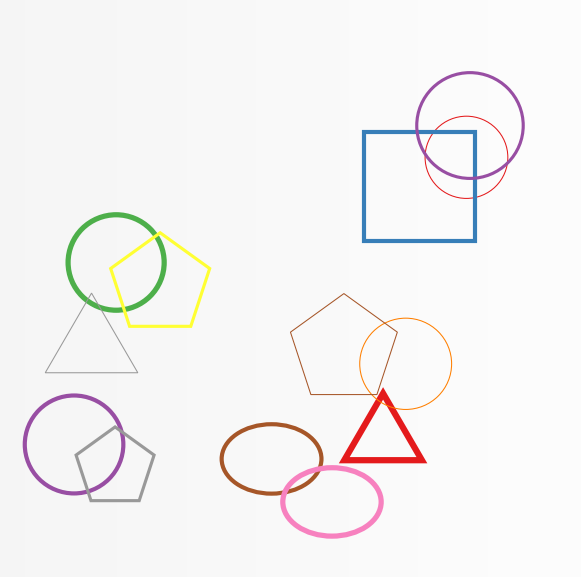[{"shape": "circle", "thickness": 0.5, "radius": 0.36, "center": [0.803, 0.727]}, {"shape": "triangle", "thickness": 3, "radius": 0.39, "center": [0.659, 0.241]}, {"shape": "square", "thickness": 2, "radius": 0.47, "center": [0.722, 0.677]}, {"shape": "circle", "thickness": 2.5, "radius": 0.41, "center": [0.2, 0.545]}, {"shape": "circle", "thickness": 1.5, "radius": 0.46, "center": [0.809, 0.782]}, {"shape": "circle", "thickness": 2, "radius": 0.42, "center": [0.127, 0.229]}, {"shape": "circle", "thickness": 0.5, "radius": 0.4, "center": [0.698, 0.369]}, {"shape": "pentagon", "thickness": 1.5, "radius": 0.45, "center": [0.276, 0.507]}, {"shape": "oval", "thickness": 2, "radius": 0.43, "center": [0.467, 0.204]}, {"shape": "pentagon", "thickness": 0.5, "radius": 0.48, "center": [0.592, 0.394]}, {"shape": "oval", "thickness": 2.5, "radius": 0.42, "center": [0.571, 0.13]}, {"shape": "pentagon", "thickness": 1.5, "radius": 0.35, "center": [0.198, 0.189]}, {"shape": "triangle", "thickness": 0.5, "radius": 0.46, "center": [0.157, 0.4]}]